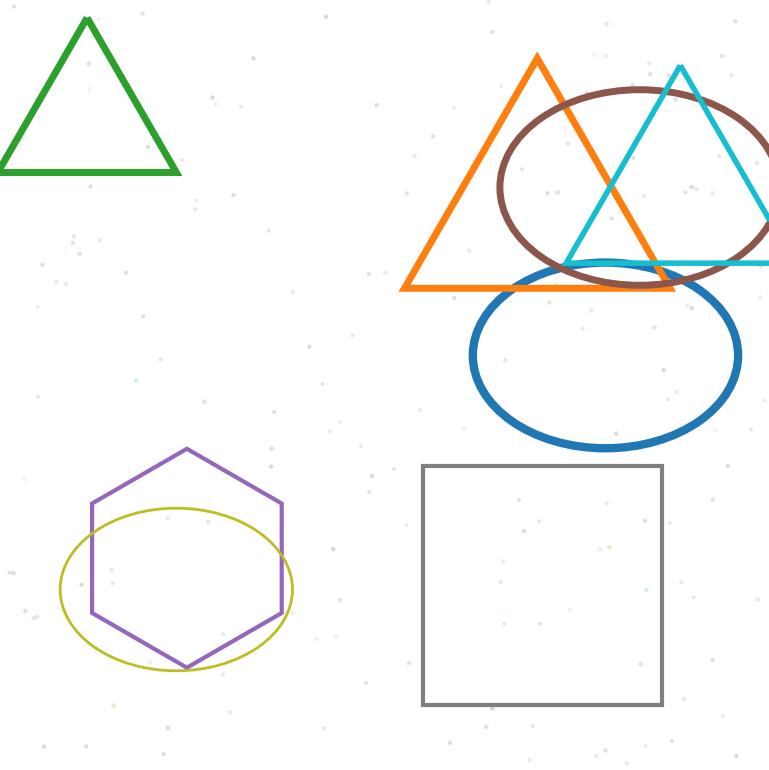[{"shape": "oval", "thickness": 3, "radius": 0.86, "center": [0.786, 0.538]}, {"shape": "triangle", "thickness": 2.5, "radius": 1.0, "center": [0.698, 0.725]}, {"shape": "triangle", "thickness": 2.5, "radius": 0.67, "center": [0.113, 0.843]}, {"shape": "hexagon", "thickness": 1.5, "radius": 0.71, "center": [0.243, 0.275]}, {"shape": "oval", "thickness": 2.5, "radius": 0.91, "center": [0.831, 0.757]}, {"shape": "square", "thickness": 1.5, "radius": 0.78, "center": [0.704, 0.24]}, {"shape": "oval", "thickness": 1, "radius": 0.75, "center": [0.229, 0.234]}, {"shape": "triangle", "thickness": 2, "radius": 0.86, "center": [0.884, 0.744]}]